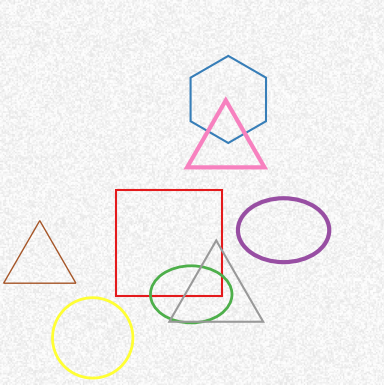[{"shape": "square", "thickness": 1.5, "radius": 0.69, "center": [0.44, 0.369]}, {"shape": "hexagon", "thickness": 1.5, "radius": 0.57, "center": [0.593, 0.742]}, {"shape": "oval", "thickness": 2, "radius": 0.53, "center": [0.497, 0.235]}, {"shape": "oval", "thickness": 3, "radius": 0.59, "center": [0.737, 0.402]}, {"shape": "circle", "thickness": 2, "radius": 0.52, "center": [0.241, 0.122]}, {"shape": "triangle", "thickness": 1, "radius": 0.54, "center": [0.103, 0.319]}, {"shape": "triangle", "thickness": 3, "radius": 0.58, "center": [0.587, 0.623]}, {"shape": "triangle", "thickness": 1.5, "radius": 0.7, "center": [0.562, 0.235]}]